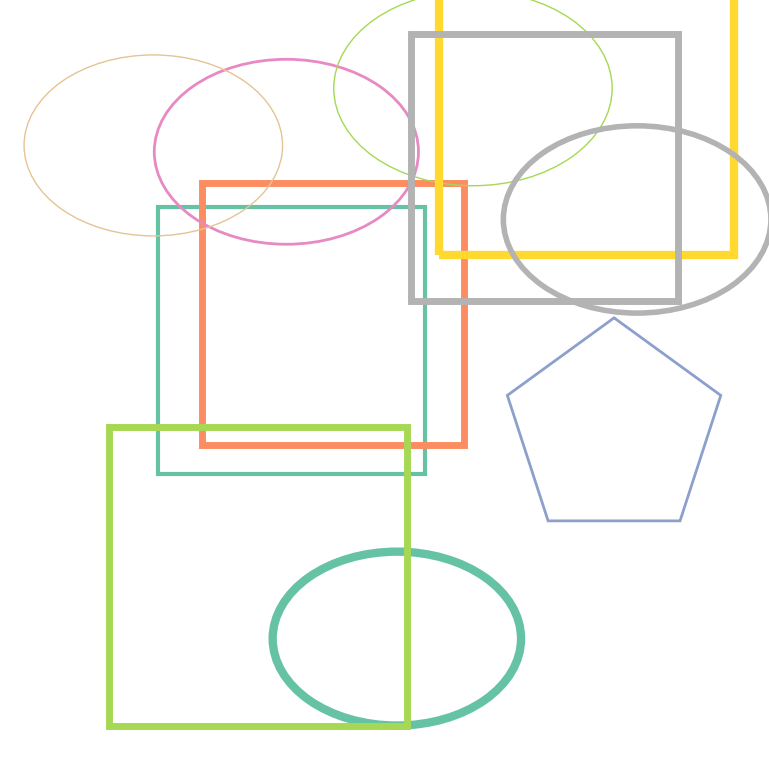[{"shape": "oval", "thickness": 3, "radius": 0.81, "center": [0.515, 0.171]}, {"shape": "square", "thickness": 1.5, "radius": 0.87, "center": [0.378, 0.558]}, {"shape": "square", "thickness": 2.5, "radius": 0.85, "center": [0.433, 0.592]}, {"shape": "pentagon", "thickness": 1, "radius": 0.73, "center": [0.798, 0.441]}, {"shape": "oval", "thickness": 1, "radius": 0.86, "center": [0.372, 0.803]}, {"shape": "square", "thickness": 2.5, "radius": 0.97, "center": [0.335, 0.251]}, {"shape": "oval", "thickness": 0.5, "radius": 0.9, "center": [0.614, 0.885]}, {"shape": "square", "thickness": 3, "radius": 0.96, "center": [0.762, 0.861]}, {"shape": "oval", "thickness": 0.5, "radius": 0.84, "center": [0.199, 0.811]}, {"shape": "square", "thickness": 2.5, "radius": 0.87, "center": [0.707, 0.783]}, {"shape": "oval", "thickness": 2, "radius": 0.87, "center": [0.827, 0.715]}]